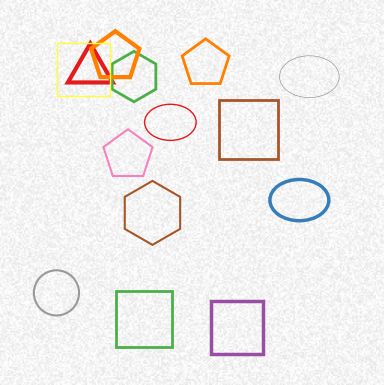[{"shape": "oval", "thickness": 1, "radius": 0.33, "center": [0.443, 0.682]}, {"shape": "triangle", "thickness": 3, "radius": 0.34, "center": [0.235, 0.819]}, {"shape": "oval", "thickness": 2.5, "radius": 0.38, "center": [0.778, 0.48]}, {"shape": "hexagon", "thickness": 2, "radius": 0.33, "center": [0.348, 0.801]}, {"shape": "square", "thickness": 2, "radius": 0.36, "center": [0.374, 0.172]}, {"shape": "square", "thickness": 2.5, "radius": 0.34, "center": [0.616, 0.149]}, {"shape": "pentagon", "thickness": 3, "radius": 0.33, "center": [0.299, 0.853]}, {"shape": "pentagon", "thickness": 2, "radius": 0.32, "center": [0.534, 0.835]}, {"shape": "square", "thickness": 1, "radius": 0.34, "center": [0.217, 0.82]}, {"shape": "square", "thickness": 2, "radius": 0.38, "center": [0.645, 0.664]}, {"shape": "hexagon", "thickness": 1.5, "radius": 0.42, "center": [0.396, 0.447]}, {"shape": "pentagon", "thickness": 1.5, "radius": 0.34, "center": [0.332, 0.597]}, {"shape": "circle", "thickness": 1.5, "radius": 0.29, "center": [0.147, 0.239]}, {"shape": "oval", "thickness": 0.5, "radius": 0.39, "center": [0.804, 0.801]}]